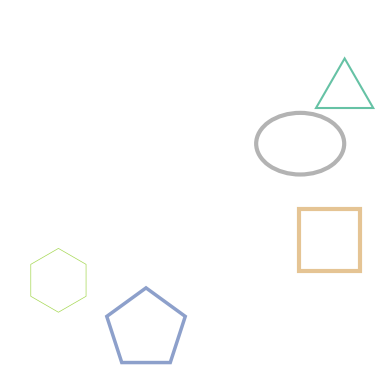[{"shape": "triangle", "thickness": 1.5, "radius": 0.43, "center": [0.895, 0.762]}, {"shape": "pentagon", "thickness": 2.5, "radius": 0.54, "center": [0.379, 0.145]}, {"shape": "hexagon", "thickness": 0.5, "radius": 0.41, "center": [0.152, 0.272]}, {"shape": "square", "thickness": 3, "radius": 0.4, "center": [0.856, 0.376]}, {"shape": "oval", "thickness": 3, "radius": 0.57, "center": [0.78, 0.627]}]